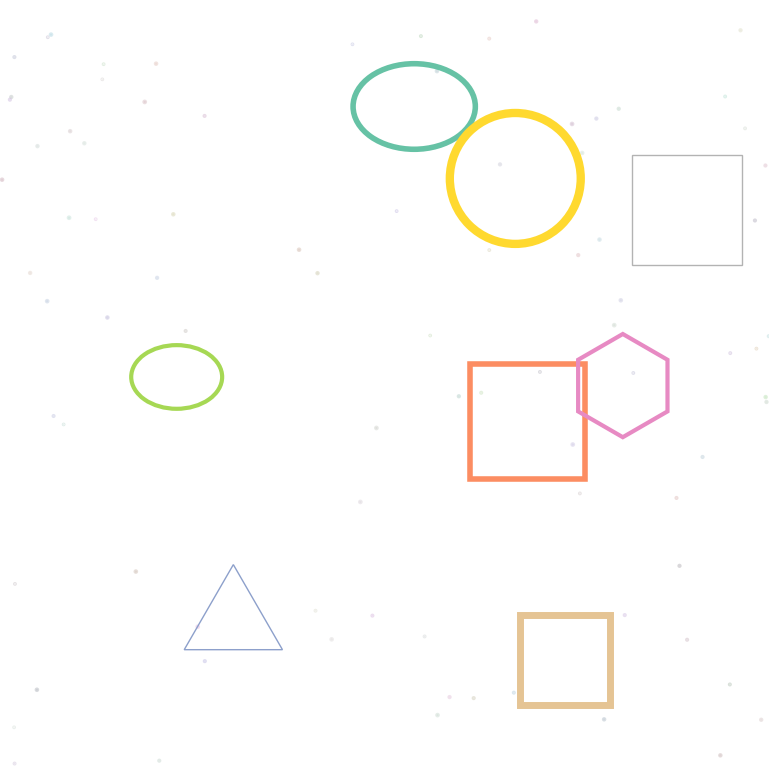[{"shape": "oval", "thickness": 2, "radius": 0.4, "center": [0.538, 0.862]}, {"shape": "square", "thickness": 2, "radius": 0.38, "center": [0.685, 0.452]}, {"shape": "triangle", "thickness": 0.5, "radius": 0.37, "center": [0.303, 0.193]}, {"shape": "hexagon", "thickness": 1.5, "radius": 0.34, "center": [0.809, 0.499]}, {"shape": "oval", "thickness": 1.5, "radius": 0.3, "center": [0.229, 0.51]}, {"shape": "circle", "thickness": 3, "radius": 0.43, "center": [0.669, 0.768]}, {"shape": "square", "thickness": 2.5, "radius": 0.29, "center": [0.733, 0.143]}, {"shape": "square", "thickness": 0.5, "radius": 0.36, "center": [0.893, 0.728]}]